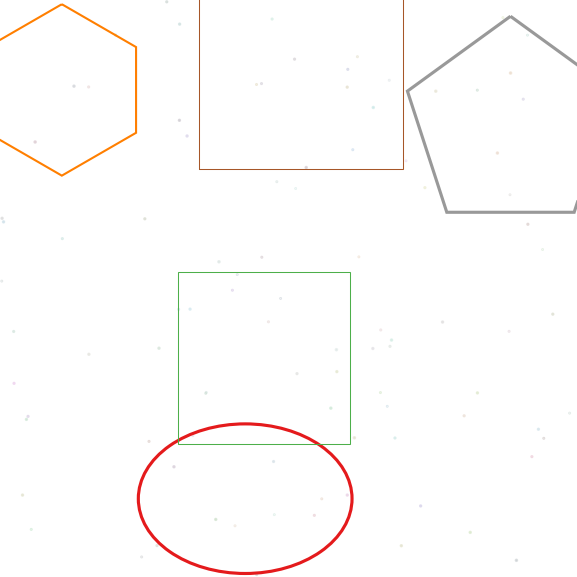[{"shape": "oval", "thickness": 1.5, "radius": 0.93, "center": [0.425, 0.136]}, {"shape": "square", "thickness": 0.5, "radius": 0.75, "center": [0.457, 0.379]}, {"shape": "hexagon", "thickness": 1, "radius": 0.74, "center": [0.107, 0.843]}, {"shape": "square", "thickness": 0.5, "radius": 0.88, "center": [0.521, 0.884]}, {"shape": "pentagon", "thickness": 1.5, "radius": 0.94, "center": [0.884, 0.783]}]